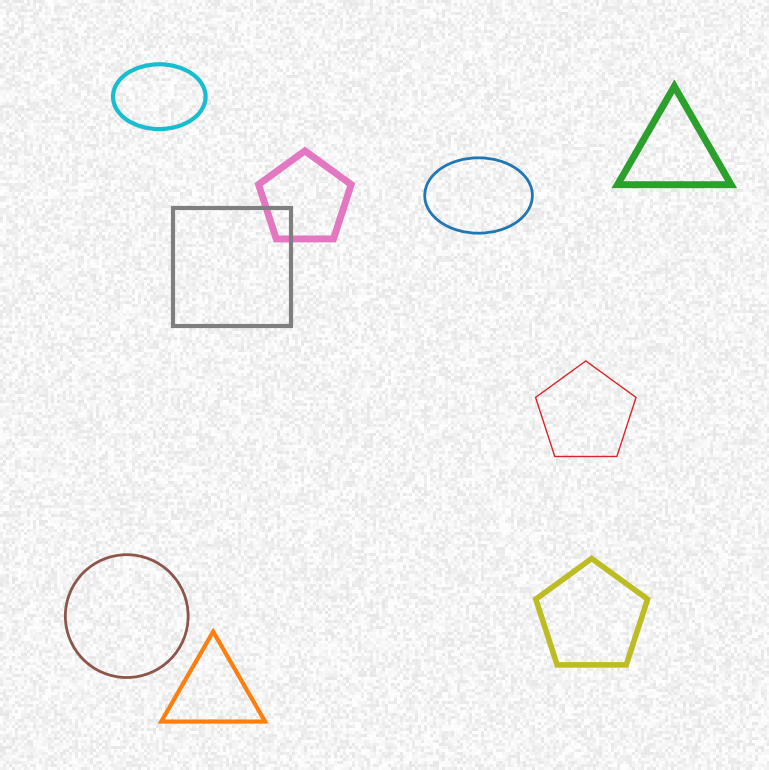[{"shape": "oval", "thickness": 1, "radius": 0.35, "center": [0.621, 0.746]}, {"shape": "triangle", "thickness": 1.5, "radius": 0.39, "center": [0.277, 0.102]}, {"shape": "triangle", "thickness": 2.5, "radius": 0.43, "center": [0.876, 0.803]}, {"shape": "pentagon", "thickness": 0.5, "radius": 0.34, "center": [0.761, 0.463]}, {"shape": "circle", "thickness": 1, "radius": 0.4, "center": [0.165, 0.2]}, {"shape": "pentagon", "thickness": 2.5, "radius": 0.32, "center": [0.396, 0.741]}, {"shape": "square", "thickness": 1.5, "radius": 0.38, "center": [0.301, 0.653]}, {"shape": "pentagon", "thickness": 2, "radius": 0.38, "center": [0.768, 0.198]}, {"shape": "oval", "thickness": 1.5, "radius": 0.3, "center": [0.207, 0.874]}]